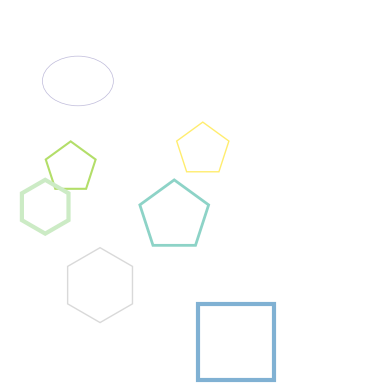[{"shape": "pentagon", "thickness": 2, "radius": 0.47, "center": [0.453, 0.439]}, {"shape": "oval", "thickness": 0.5, "radius": 0.46, "center": [0.202, 0.79]}, {"shape": "square", "thickness": 3, "radius": 0.5, "center": [0.613, 0.112]}, {"shape": "pentagon", "thickness": 1.5, "radius": 0.34, "center": [0.184, 0.565]}, {"shape": "hexagon", "thickness": 1, "radius": 0.49, "center": [0.26, 0.259]}, {"shape": "hexagon", "thickness": 3, "radius": 0.35, "center": [0.117, 0.463]}, {"shape": "pentagon", "thickness": 1, "radius": 0.36, "center": [0.527, 0.612]}]